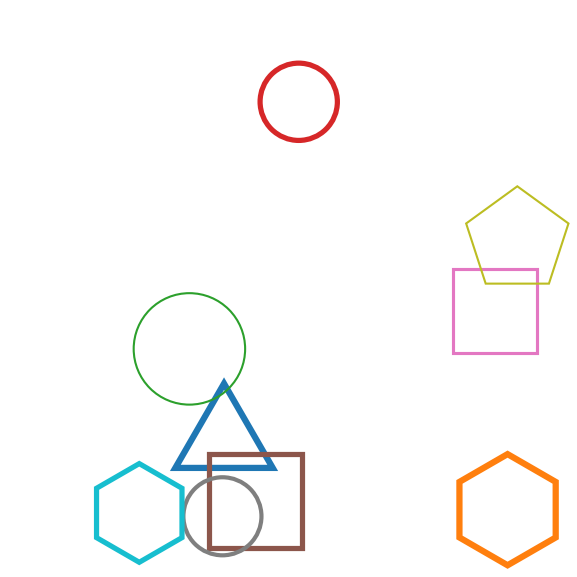[{"shape": "triangle", "thickness": 3, "radius": 0.49, "center": [0.388, 0.238]}, {"shape": "hexagon", "thickness": 3, "radius": 0.48, "center": [0.879, 0.117]}, {"shape": "circle", "thickness": 1, "radius": 0.48, "center": [0.328, 0.395]}, {"shape": "circle", "thickness": 2.5, "radius": 0.33, "center": [0.517, 0.823]}, {"shape": "square", "thickness": 2.5, "radius": 0.4, "center": [0.443, 0.132]}, {"shape": "square", "thickness": 1.5, "radius": 0.36, "center": [0.857, 0.46]}, {"shape": "circle", "thickness": 2, "radius": 0.34, "center": [0.385, 0.105]}, {"shape": "pentagon", "thickness": 1, "radius": 0.47, "center": [0.896, 0.583]}, {"shape": "hexagon", "thickness": 2.5, "radius": 0.43, "center": [0.241, 0.111]}]